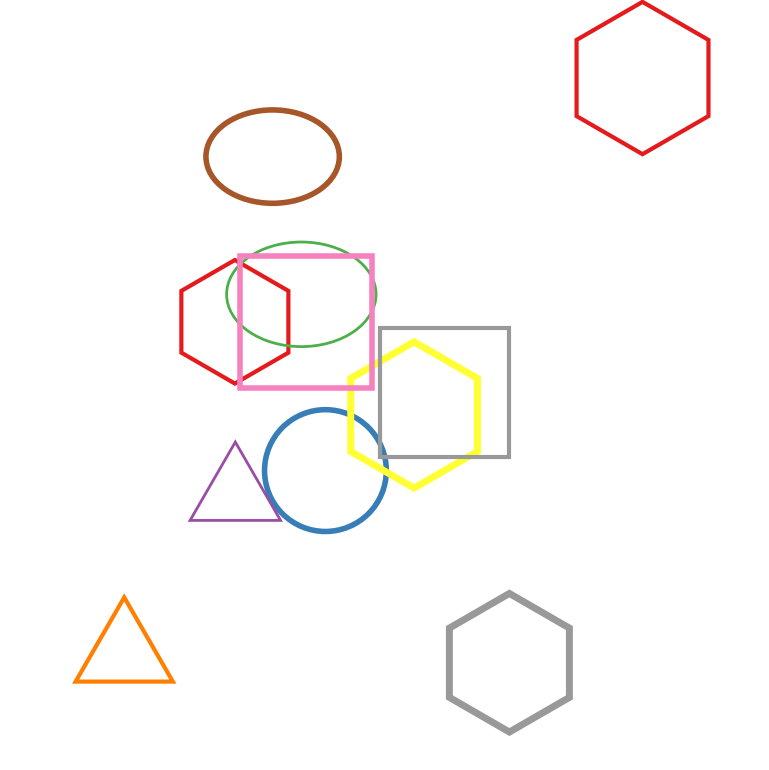[{"shape": "hexagon", "thickness": 1.5, "radius": 0.49, "center": [0.834, 0.899]}, {"shape": "hexagon", "thickness": 1.5, "radius": 0.4, "center": [0.305, 0.582]}, {"shape": "circle", "thickness": 2, "radius": 0.4, "center": [0.423, 0.389]}, {"shape": "oval", "thickness": 1, "radius": 0.49, "center": [0.391, 0.618]}, {"shape": "triangle", "thickness": 1, "radius": 0.34, "center": [0.306, 0.358]}, {"shape": "triangle", "thickness": 1.5, "radius": 0.36, "center": [0.161, 0.151]}, {"shape": "hexagon", "thickness": 2.5, "radius": 0.47, "center": [0.538, 0.461]}, {"shape": "oval", "thickness": 2, "radius": 0.43, "center": [0.354, 0.797]}, {"shape": "square", "thickness": 2, "radius": 0.43, "center": [0.397, 0.581]}, {"shape": "hexagon", "thickness": 2.5, "radius": 0.45, "center": [0.662, 0.139]}, {"shape": "square", "thickness": 1.5, "radius": 0.42, "center": [0.577, 0.49]}]